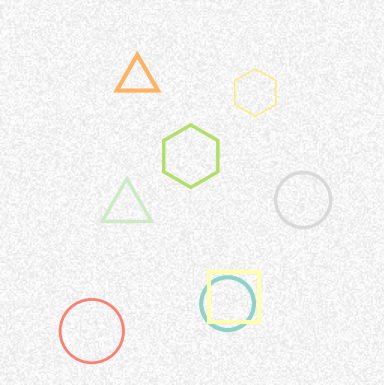[{"shape": "circle", "thickness": 3, "radius": 0.34, "center": [0.591, 0.211]}, {"shape": "square", "thickness": 3, "radius": 0.32, "center": [0.608, 0.229]}, {"shape": "circle", "thickness": 2, "radius": 0.41, "center": [0.238, 0.14]}, {"shape": "triangle", "thickness": 3, "radius": 0.31, "center": [0.357, 0.796]}, {"shape": "hexagon", "thickness": 2.5, "radius": 0.41, "center": [0.496, 0.594]}, {"shape": "circle", "thickness": 2.5, "radius": 0.36, "center": [0.788, 0.48]}, {"shape": "triangle", "thickness": 2.5, "radius": 0.37, "center": [0.329, 0.462]}, {"shape": "hexagon", "thickness": 1, "radius": 0.31, "center": [0.663, 0.76]}]